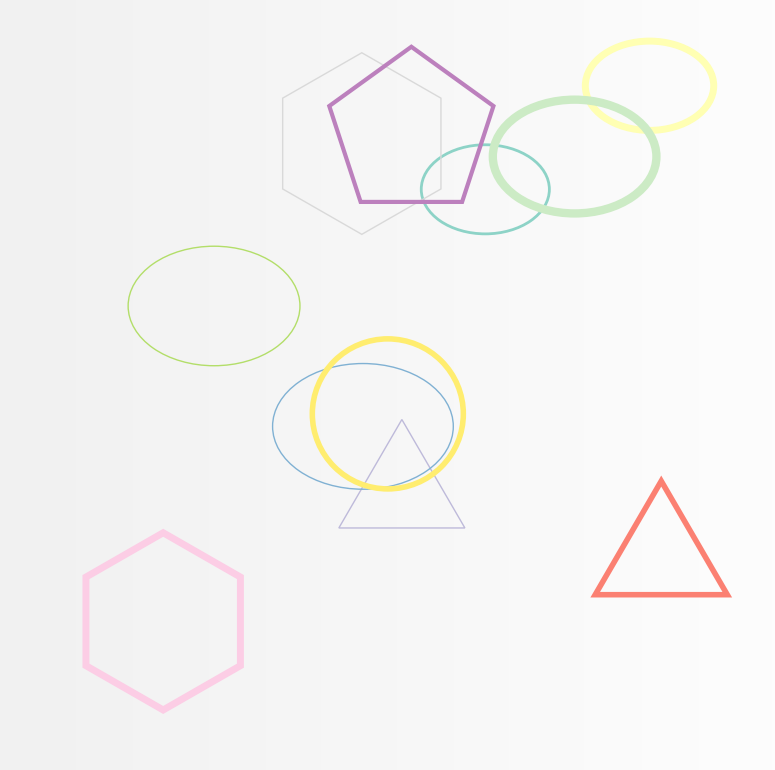[{"shape": "oval", "thickness": 1, "radius": 0.41, "center": [0.626, 0.754]}, {"shape": "oval", "thickness": 2.5, "radius": 0.41, "center": [0.838, 0.889]}, {"shape": "triangle", "thickness": 0.5, "radius": 0.47, "center": [0.519, 0.361]}, {"shape": "triangle", "thickness": 2, "radius": 0.49, "center": [0.853, 0.277]}, {"shape": "oval", "thickness": 0.5, "radius": 0.58, "center": [0.468, 0.446]}, {"shape": "oval", "thickness": 0.5, "radius": 0.55, "center": [0.276, 0.603]}, {"shape": "hexagon", "thickness": 2.5, "radius": 0.58, "center": [0.211, 0.193]}, {"shape": "hexagon", "thickness": 0.5, "radius": 0.59, "center": [0.467, 0.814]}, {"shape": "pentagon", "thickness": 1.5, "radius": 0.56, "center": [0.531, 0.828]}, {"shape": "oval", "thickness": 3, "radius": 0.53, "center": [0.741, 0.797]}, {"shape": "circle", "thickness": 2, "radius": 0.49, "center": [0.5, 0.462]}]